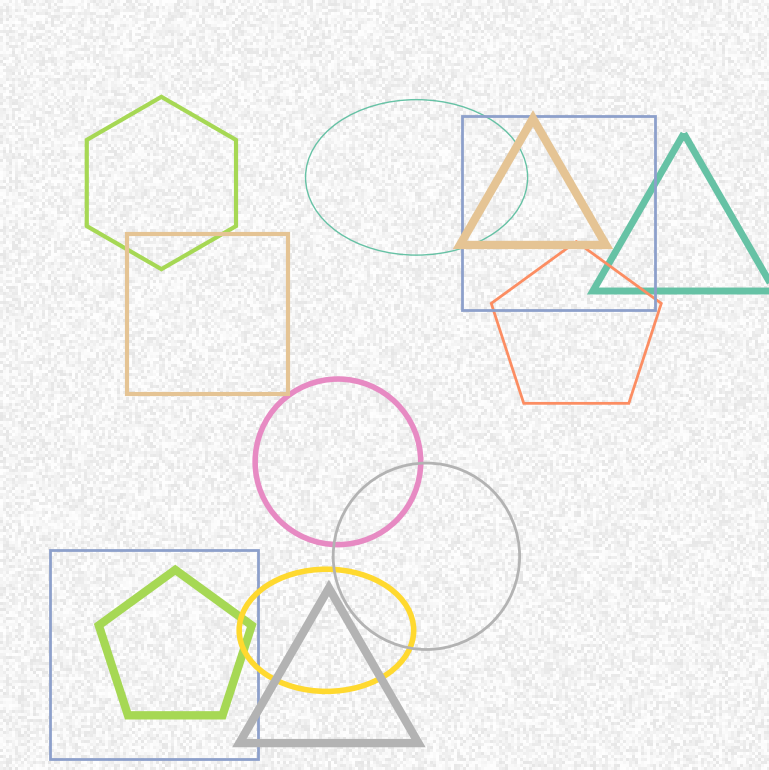[{"shape": "oval", "thickness": 0.5, "radius": 0.72, "center": [0.541, 0.77]}, {"shape": "triangle", "thickness": 2.5, "radius": 0.68, "center": [0.888, 0.69]}, {"shape": "pentagon", "thickness": 1, "radius": 0.58, "center": [0.748, 0.57]}, {"shape": "square", "thickness": 1, "radius": 0.68, "center": [0.2, 0.15]}, {"shape": "square", "thickness": 1, "radius": 0.63, "center": [0.725, 0.724]}, {"shape": "circle", "thickness": 2, "radius": 0.54, "center": [0.439, 0.4]}, {"shape": "hexagon", "thickness": 1.5, "radius": 0.56, "center": [0.21, 0.762]}, {"shape": "pentagon", "thickness": 3, "radius": 0.52, "center": [0.228, 0.156]}, {"shape": "oval", "thickness": 2, "radius": 0.57, "center": [0.424, 0.181]}, {"shape": "triangle", "thickness": 3, "radius": 0.55, "center": [0.692, 0.737]}, {"shape": "square", "thickness": 1.5, "radius": 0.52, "center": [0.269, 0.593]}, {"shape": "circle", "thickness": 1, "radius": 0.61, "center": [0.554, 0.278]}, {"shape": "triangle", "thickness": 3, "radius": 0.67, "center": [0.427, 0.102]}]